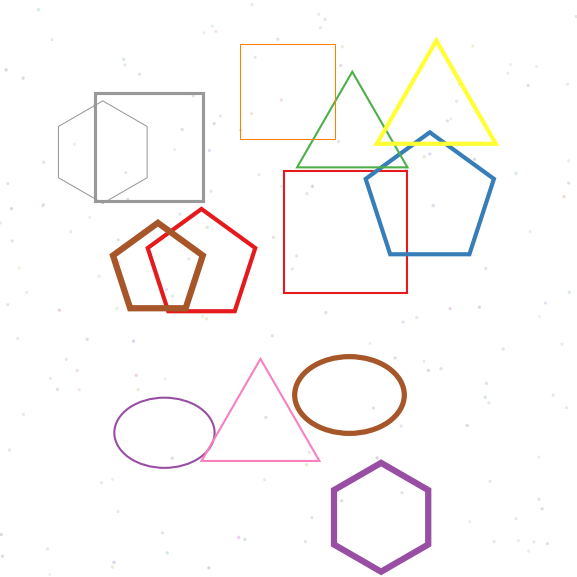[{"shape": "square", "thickness": 1, "radius": 0.53, "center": [0.598, 0.597]}, {"shape": "pentagon", "thickness": 2, "radius": 0.49, "center": [0.349, 0.539]}, {"shape": "pentagon", "thickness": 2, "radius": 0.58, "center": [0.744, 0.653]}, {"shape": "triangle", "thickness": 1, "radius": 0.55, "center": [0.61, 0.765]}, {"shape": "hexagon", "thickness": 3, "radius": 0.47, "center": [0.66, 0.103]}, {"shape": "oval", "thickness": 1, "radius": 0.43, "center": [0.285, 0.25]}, {"shape": "square", "thickness": 0.5, "radius": 0.41, "center": [0.497, 0.841]}, {"shape": "triangle", "thickness": 2, "radius": 0.6, "center": [0.756, 0.81]}, {"shape": "oval", "thickness": 2.5, "radius": 0.47, "center": [0.605, 0.315]}, {"shape": "pentagon", "thickness": 3, "radius": 0.41, "center": [0.273, 0.531]}, {"shape": "triangle", "thickness": 1, "radius": 0.59, "center": [0.451, 0.26]}, {"shape": "square", "thickness": 1.5, "radius": 0.47, "center": [0.258, 0.745]}, {"shape": "hexagon", "thickness": 0.5, "radius": 0.44, "center": [0.178, 0.736]}]